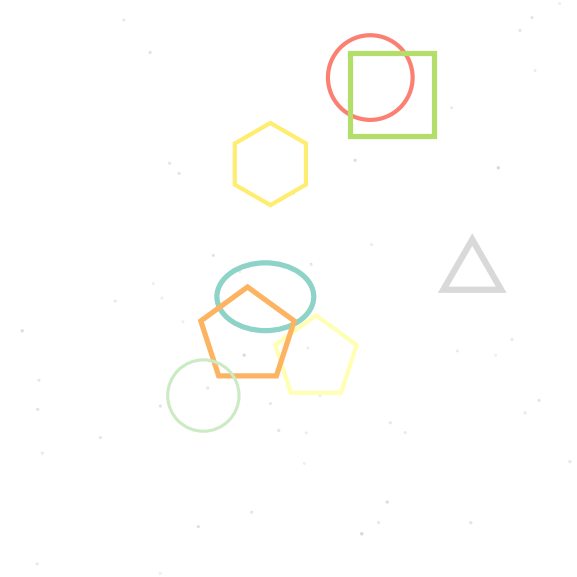[{"shape": "oval", "thickness": 2.5, "radius": 0.42, "center": [0.459, 0.485]}, {"shape": "pentagon", "thickness": 2, "radius": 0.37, "center": [0.547, 0.379]}, {"shape": "circle", "thickness": 2, "radius": 0.37, "center": [0.641, 0.865]}, {"shape": "pentagon", "thickness": 2.5, "radius": 0.43, "center": [0.429, 0.417]}, {"shape": "square", "thickness": 2.5, "radius": 0.36, "center": [0.679, 0.836]}, {"shape": "triangle", "thickness": 3, "radius": 0.29, "center": [0.818, 0.526]}, {"shape": "circle", "thickness": 1.5, "radius": 0.31, "center": [0.352, 0.314]}, {"shape": "hexagon", "thickness": 2, "radius": 0.36, "center": [0.468, 0.715]}]